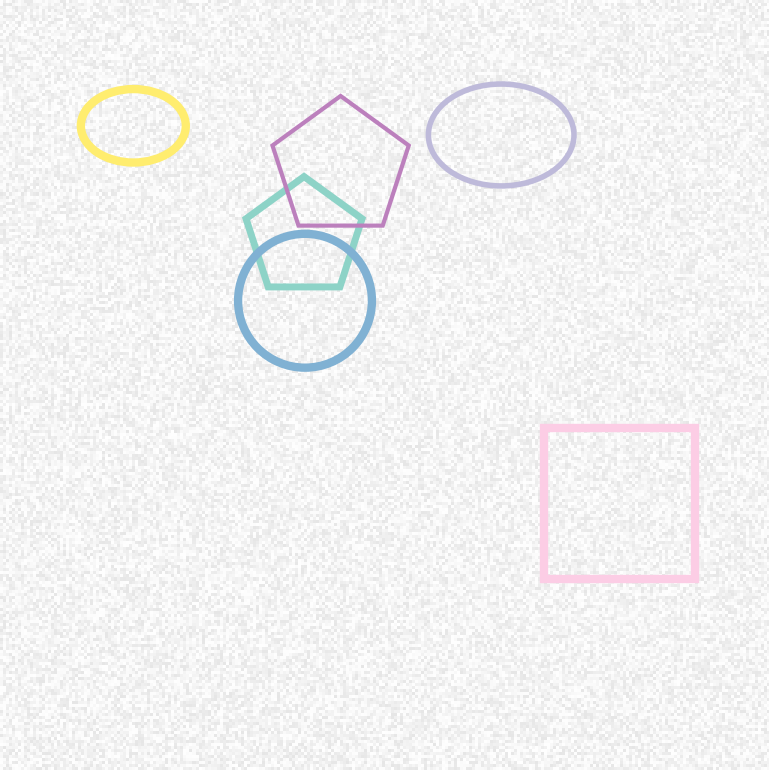[{"shape": "pentagon", "thickness": 2.5, "radius": 0.4, "center": [0.395, 0.691]}, {"shape": "oval", "thickness": 2, "radius": 0.47, "center": [0.651, 0.825]}, {"shape": "circle", "thickness": 3, "radius": 0.43, "center": [0.396, 0.609]}, {"shape": "square", "thickness": 3, "radius": 0.49, "center": [0.805, 0.346]}, {"shape": "pentagon", "thickness": 1.5, "radius": 0.47, "center": [0.442, 0.782]}, {"shape": "oval", "thickness": 3, "radius": 0.34, "center": [0.173, 0.837]}]